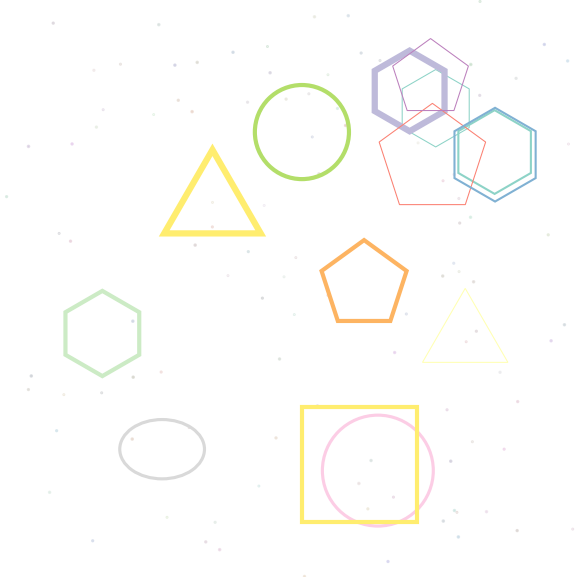[{"shape": "hexagon", "thickness": 0.5, "radius": 0.34, "center": [0.754, 0.812]}, {"shape": "hexagon", "thickness": 1, "radius": 0.36, "center": [0.856, 0.736]}, {"shape": "triangle", "thickness": 0.5, "radius": 0.43, "center": [0.806, 0.414]}, {"shape": "hexagon", "thickness": 3, "radius": 0.35, "center": [0.709, 0.842]}, {"shape": "pentagon", "thickness": 0.5, "radius": 0.48, "center": [0.749, 0.723]}, {"shape": "hexagon", "thickness": 1, "radius": 0.41, "center": [0.857, 0.731]}, {"shape": "pentagon", "thickness": 2, "radius": 0.39, "center": [0.63, 0.506]}, {"shape": "circle", "thickness": 2, "radius": 0.41, "center": [0.523, 0.77]}, {"shape": "circle", "thickness": 1.5, "radius": 0.48, "center": [0.654, 0.184]}, {"shape": "oval", "thickness": 1.5, "radius": 0.37, "center": [0.281, 0.221]}, {"shape": "pentagon", "thickness": 0.5, "radius": 0.34, "center": [0.746, 0.863]}, {"shape": "hexagon", "thickness": 2, "radius": 0.37, "center": [0.177, 0.422]}, {"shape": "triangle", "thickness": 3, "radius": 0.48, "center": [0.368, 0.643]}, {"shape": "square", "thickness": 2, "radius": 0.5, "center": [0.622, 0.195]}]